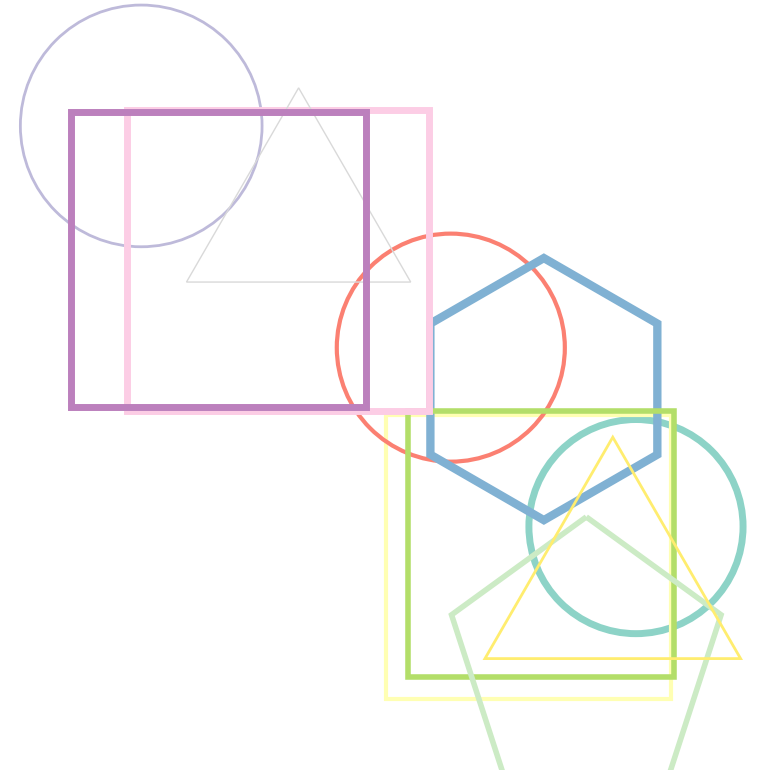[{"shape": "circle", "thickness": 2.5, "radius": 0.7, "center": [0.826, 0.316]}, {"shape": "square", "thickness": 1.5, "radius": 0.92, "center": [0.687, 0.276]}, {"shape": "circle", "thickness": 1, "radius": 0.78, "center": [0.183, 0.836]}, {"shape": "circle", "thickness": 1.5, "radius": 0.74, "center": [0.585, 0.549]}, {"shape": "hexagon", "thickness": 3, "radius": 0.85, "center": [0.706, 0.495]}, {"shape": "square", "thickness": 2, "radius": 0.86, "center": [0.703, 0.293]}, {"shape": "square", "thickness": 2.5, "radius": 0.98, "center": [0.361, 0.661]}, {"shape": "triangle", "thickness": 0.5, "radius": 0.84, "center": [0.388, 0.718]}, {"shape": "square", "thickness": 2.5, "radius": 0.96, "center": [0.284, 0.663]}, {"shape": "pentagon", "thickness": 2, "radius": 0.92, "center": [0.761, 0.145]}, {"shape": "triangle", "thickness": 1, "radius": 0.96, "center": [0.796, 0.241]}]